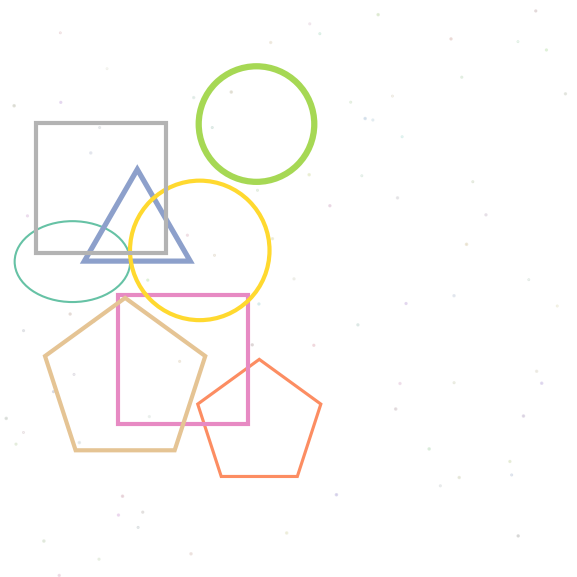[{"shape": "oval", "thickness": 1, "radius": 0.5, "center": [0.125, 0.546]}, {"shape": "pentagon", "thickness": 1.5, "radius": 0.56, "center": [0.449, 0.265]}, {"shape": "triangle", "thickness": 2.5, "radius": 0.53, "center": [0.238, 0.6]}, {"shape": "square", "thickness": 2, "radius": 0.56, "center": [0.317, 0.377]}, {"shape": "circle", "thickness": 3, "radius": 0.5, "center": [0.444, 0.784]}, {"shape": "circle", "thickness": 2, "radius": 0.6, "center": [0.346, 0.566]}, {"shape": "pentagon", "thickness": 2, "radius": 0.73, "center": [0.217, 0.337]}, {"shape": "square", "thickness": 2, "radius": 0.56, "center": [0.176, 0.674]}]